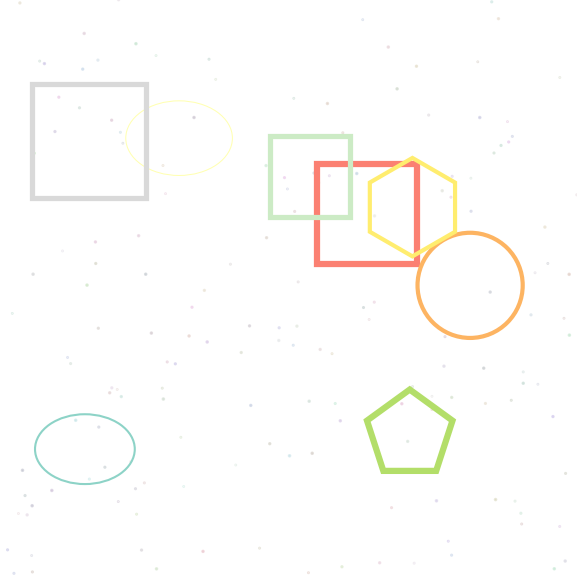[{"shape": "oval", "thickness": 1, "radius": 0.43, "center": [0.147, 0.221]}, {"shape": "oval", "thickness": 0.5, "radius": 0.46, "center": [0.31, 0.76]}, {"shape": "square", "thickness": 3, "radius": 0.43, "center": [0.635, 0.628]}, {"shape": "circle", "thickness": 2, "radius": 0.46, "center": [0.814, 0.505]}, {"shape": "pentagon", "thickness": 3, "radius": 0.39, "center": [0.71, 0.247]}, {"shape": "square", "thickness": 2.5, "radius": 0.49, "center": [0.154, 0.756]}, {"shape": "square", "thickness": 2.5, "radius": 0.35, "center": [0.537, 0.694]}, {"shape": "hexagon", "thickness": 2, "radius": 0.43, "center": [0.714, 0.64]}]